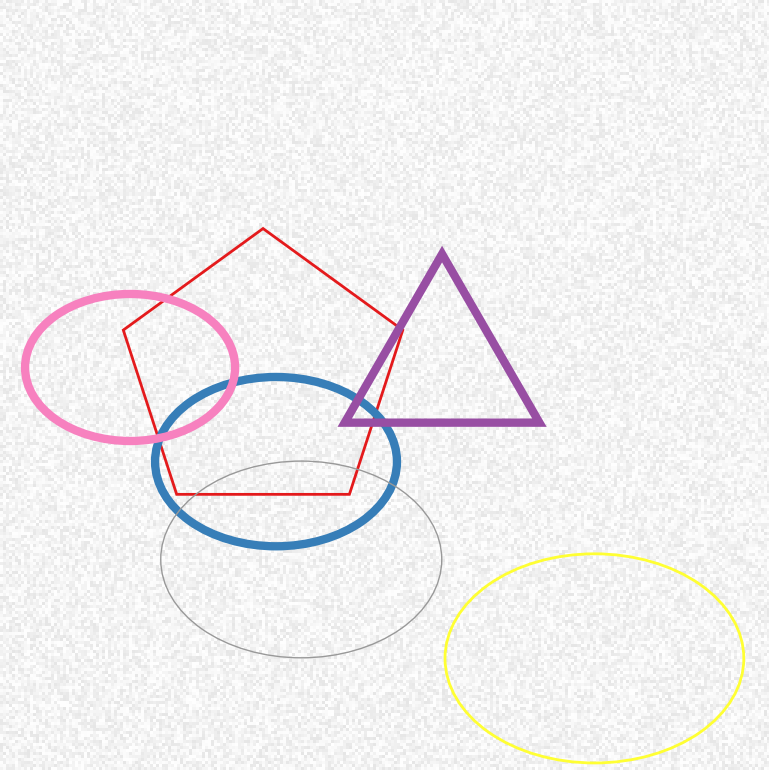[{"shape": "pentagon", "thickness": 1, "radius": 0.95, "center": [0.342, 0.512]}, {"shape": "oval", "thickness": 3, "radius": 0.79, "center": [0.358, 0.4]}, {"shape": "triangle", "thickness": 3, "radius": 0.73, "center": [0.574, 0.524]}, {"shape": "oval", "thickness": 1, "radius": 0.97, "center": [0.772, 0.145]}, {"shape": "oval", "thickness": 3, "radius": 0.68, "center": [0.169, 0.523]}, {"shape": "oval", "thickness": 0.5, "radius": 0.91, "center": [0.391, 0.273]}]